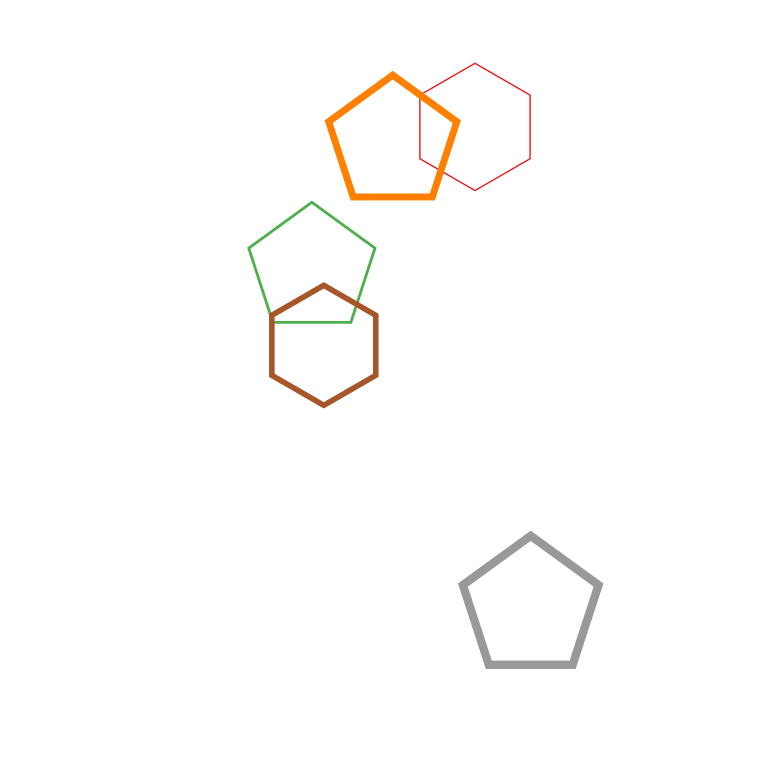[{"shape": "hexagon", "thickness": 0.5, "radius": 0.41, "center": [0.617, 0.835]}, {"shape": "pentagon", "thickness": 1, "radius": 0.43, "center": [0.405, 0.651]}, {"shape": "pentagon", "thickness": 2.5, "radius": 0.44, "center": [0.51, 0.815]}, {"shape": "hexagon", "thickness": 2, "radius": 0.39, "center": [0.421, 0.552]}, {"shape": "pentagon", "thickness": 3, "radius": 0.46, "center": [0.689, 0.212]}]